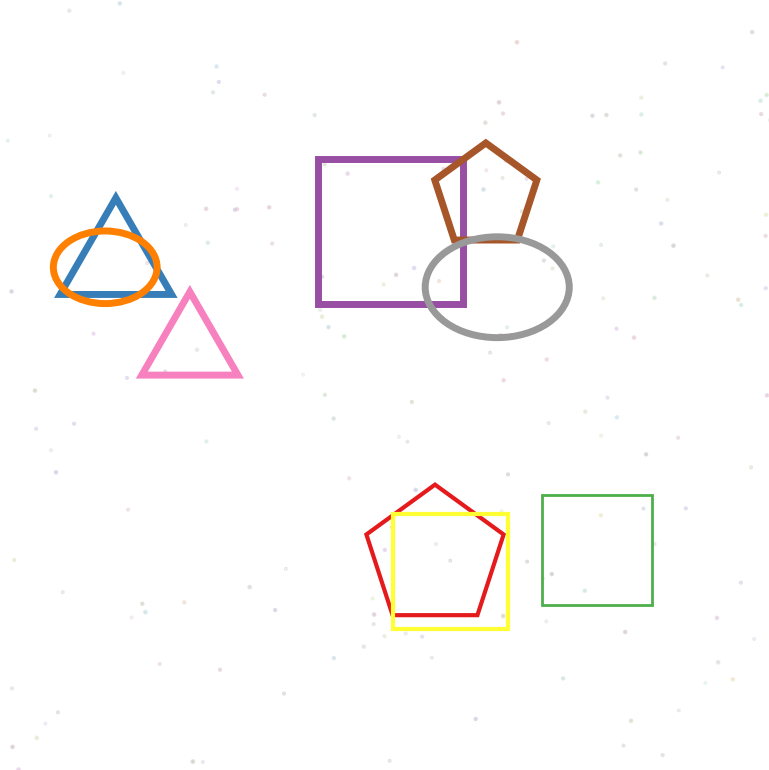[{"shape": "pentagon", "thickness": 1.5, "radius": 0.47, "center": [0.565, 0.277]}, {"shape": "triangle", "thickness": 2.5, "radius": 0.42, "center": [0.15, 0.659]}, {"shape": "square", "thickness": 1, "radius": 0.36, "center": [0.776, 0.286]}, {"shape": "square", "thickness": 2.5, "radius": 0.47, "center": [0.507, 0.699]}, {"shape": "oval", "thickness": 2.5, "radius": 0.34, "center": [0.137, 0.653]}, {"shape": "square", "thickness": 1.5, "radius": 0.37, "center": [0.586, 0.257]}, {"shape": "pentagon", "thickness": 2.5, "radius": 0.35, "center": [0.631, 0.745]}, {"shape": "triangle", "thickness": 2.5, "radius": 0.36, "center": [0.247, 0.549]}, {"shape": "oval", "thickness": 2.5, "radius": 0.47, "center": [0.646, 0.627]}]